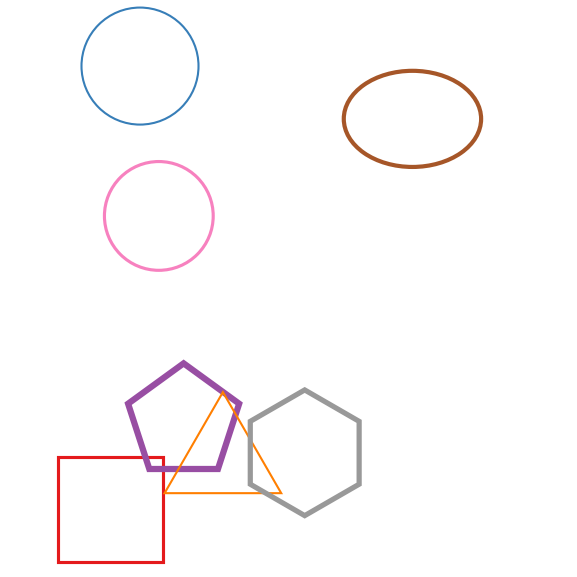[{"shape": "square", "thickness": 1.5, "radius": 0.45, "center": [0.192, 0.117]}, {"shape": "circle", "thickness": 1, "radius": 0.51, "center": [0.242, 0.885]}, {"shape": "pentagon", "thickness": 3, "radius": 0.51, "center": [0.318, 0.269]}, {"shape": "triangle", "thickness": 1, "radius": 0.58, "center": [0.386, 0.203]}, {"shape": "oval", "thickness": 2, "radius": 0.59, "center": [0.714, 0.793]}, {"shape": "circle", "thickness": 1.5, "radius": 0.47, "center": [0.275, 0.625]}, {"shape": "hexagon", "thickness": 2.5, "radius": 0.54, "center": [0.528, 0.215]}]